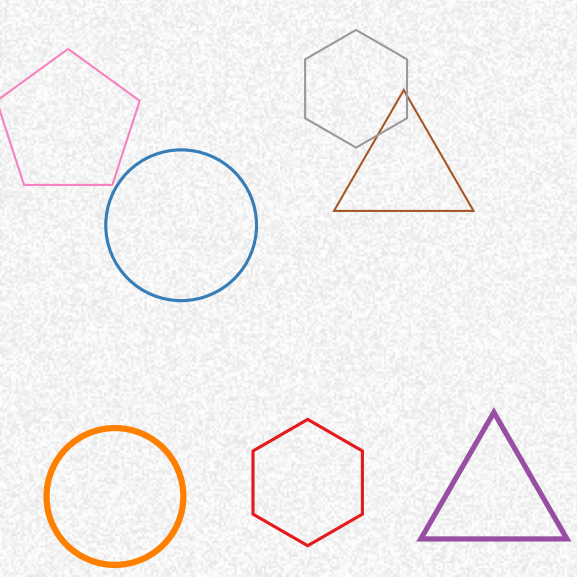[{"shape": "hexagon", "thickness": 1.5, "radius": 0.55, "center": [0.533, 0.164]}, {"shape": "circle", "thickness": 1.5, "radius": 0.65, "center": [0.314, 0.609]}, {"shape": "triangle", "thickness": 2.5, "radius": 0.73, "center": [0.855, 0.139]}, {"shape": "circle", "thickness": 3, "radius": 0.59, "center": [0.199, 0.139]}, {"shape": "triangle", "thickness": 1, "radius": 0.7, "center": [0.699, 0.704]}, {"shape": "pentagon", "thickness": 1, "radius": 0.65, "center": [0.118, 0.784]}, {"shape": "hexagon", "thickness": 1, "radius": 0.51, "center": [0.617, 0.845]}]